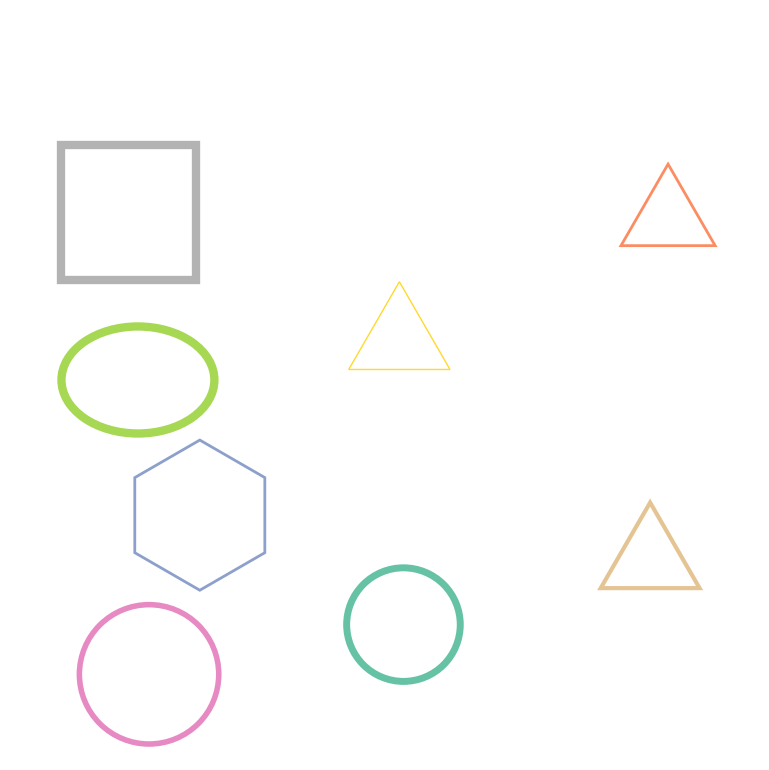[{"shape": "circle", "thickness": 2.5, "radius": 0.37, "center": [0.524, 0.189]}, {"shape": "triangle", "thickness": 1, "radius": 0.35, "center": [0.868, 0.716]}, {"shape": "hexagon", "thickness": 1, "radius": 0.49, "center": [0.259, 0.331]}, {"shape": "circle", "thickness": 2, "radius": 0.45, "center": [0.194, 0.124]}, {"shape": "oval", "thickness": 3, "radius": 0.5, "center": [0.179, 0.507]}, {"shape": "triangle", "thickness": 0.5, "radius": 0.38, "center": [0.519, 0.558]}, {"shape": "triangle", "thickness": 1.5, "radius": 0.37, "center": [0.844, 0.273]}, {"shape": "square", "thickness": 3, "radius": 0.44, "center": [0.167, 0.724]}]